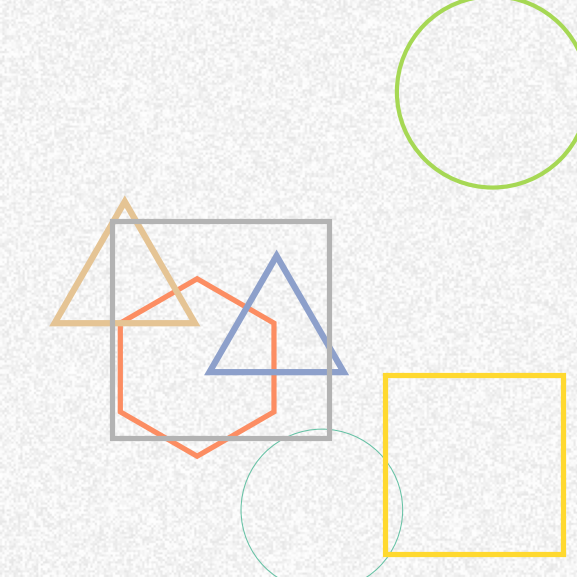[{"shape": "circle", "thickness": 0.5, "radius": 0.7, "center": [0.557, 0.116]}, {"shape": "hexagon", "thickness": 2.5, "radius": 0.77, "center": [0.341, 0.363]}, {"shape": "triangle", "thickness": 3, "radius": 0.67, "center": [0.479, 0.422]}, {"shape": "circle", "thickness": 2, "radius": 0.83, "center": [0.853, 0.84]}, {"shape": "square", "thickness": 2.5, "radius": 0.77, "center": [0.821, 0.195]}, {"shape": "triangle", "thickness": 3, "radius": 0.7, "center": [0.216, 0.51]}, {"shape": "square", "thickness": 2.5, "radius": 0.94, "center": [0.382, 0.429]}]